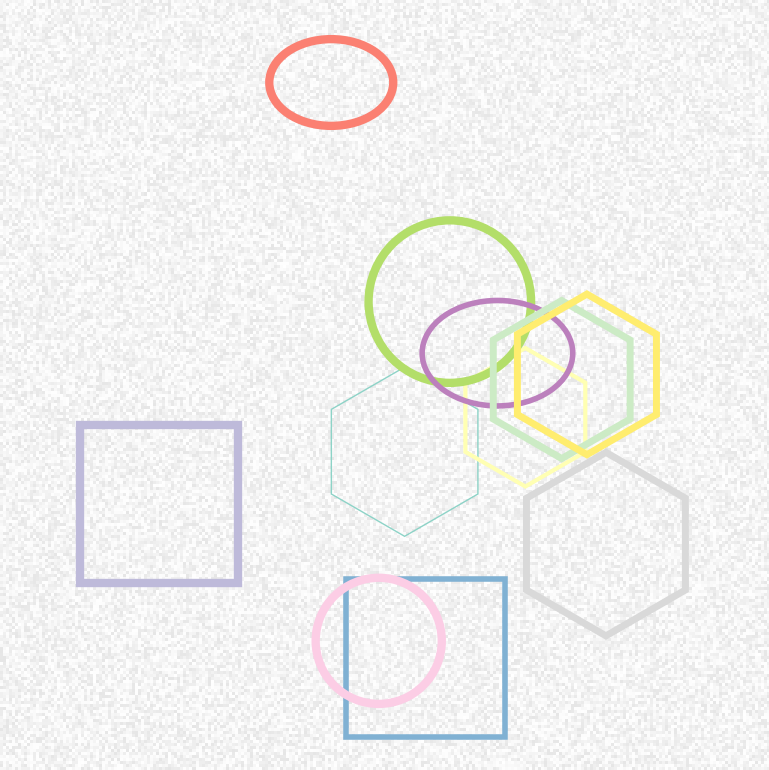[{"shape": "hexagon", "thickness": 0.5, "radius": 0.55, "center": [0.525, 0.413]}, {"shape": "hexagon", "thickness": 1.5, "radius": 0.45, "center": [0.682, 0.458]}, {"shape": "square", "thickness": 3, "radius": 0.51, "center": [0.206, 0.345]}, {"shape": "oval", "thickness": 3, "radius": 0.4, "center": [0.43, 0.893]}, {"shape": "square", "thickness": 2, "radius": 0.51, "center": [0.552, 0.145]}, {"shape": "circle", "thickness": 3, "radius": 0.53, "center": [0.584, 0.608]}, {"shape": "circle", "thickness": 3, "radius": 0.41, "center": [0.492, 0.168]}, {"shape": "hexagon", "thickness": 2.5, "radius": 0.6, "center": [0.787, 0.293]}, {"shape": "oval", "thickness": 2, "radius": 0.49, "center": [0.646, 0.541]}, {"shape": "hexagon", "thickness": 2.5, "radius": 0.51, "center": [0.729, 0.507]}, {"shape": "hexagon", "thickness": 2.5, "radius": 0.52, "center": [0.762, 0.514]}]